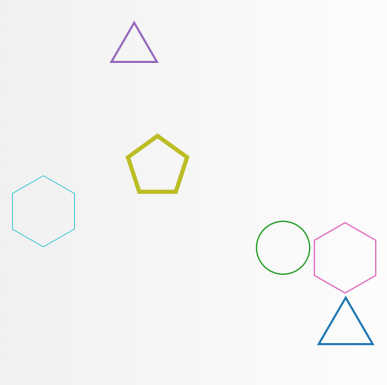[{"shape": "triangle", "thickness": 1.5, "radius": 0.4, "center": [0.892, 0.146]}, {"shape": "circle", "thickness": 1, "radius": 0.34, "center": [0.731, 0.356]}, {"shape": "triangle", "thickness": 1.5, "radius": 0.34, "center": [0.346, 0.873]}, {"shape": "hexagon", "thickness": 1, "radius": 0.46, "center": [0.891, 0.33]}, {"shape": "pentagon", "thickness": 3, "radius": 0.4, "center": [0.407, 0.567]}, {"shape": "hexagon", "thickness": 0.5, "radius": 0.46, "center": [0.112, 0.451]}]